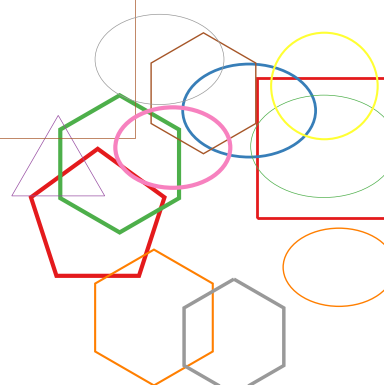[{"shape": "square", "thickness": 2, "radius": 0.91, "center": [0.849, 0.616]}, {"shape": "pentagon", "thickness": 3, "radius": 0.91, "center": [0.254, 0.431]}, {"shape": "oval", "thickness": 2, "radius": 0.86, "center": [0.647, 0.713]}, {"shape": "hexagon", "thickness": 3, "radius": 0.89, "center": [0.311, 0.574]}, {"shape": "oval", "thickness": 0.5, "radius": 0.95, "center": [0.841, 0.62]}, {"shape": "triangle", "thickness": 0.5, "radius": 0.7, "center": [0.151, 0.561]}, {"shape": "oval", "thickness": 1, "radius": 0.73, "center": [0.88, 0.306]}, {"shape": "hexagon", "thickness": 1.5, "radius": 0.88, "center": [0.4, 0.175]}, {"shape": "circle", "thickness": 1.5, "radius": 0.69, "center": [0.843, 0.777]}, {"shape": "square", "thickness": 0.5, "radius": 0.94, "center": [0.163, 0.831]}, {"shape": "hexagon", "thickness": 1, "radius": 0.78, "center": [0.528, 0.758]}, {"shape": "oval", "thickness": 3, "radius": 0.75, "center": [0.449, 0.617]}, {"shape": "hexagon", "thickness": 2.5, "radius": 0.75, "center": [0.608, 0.125]}, {"shape": "oval", "thickness": 0.5, "radius": 0.84, "center": [0.414, 0.846]}]